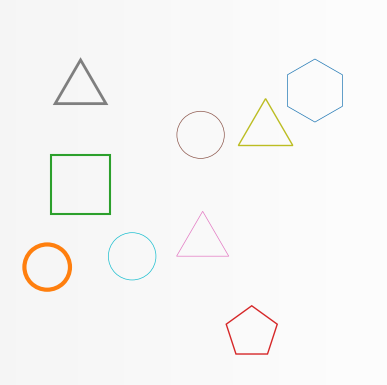[{"shape": "hexagon", "thickness": 0.5, "radius": 0.41, "center": [0.813, 0.765]}, {"shape": "circle", "thickness": 3, "radius": 0.29, "center": [0.122, 0.306]}, {"shape": "square", "thickness": 1.5, "radius": 0.38, "center": [0.207, 0.52]}, {"shape": "pentagon", "thickness": 1, "radius": 0.35, "center": [0.65, 0.137]}, {"shape": "circle", "thickness": 0.5, "radius": 0.31, "center": [0.518, 0.65]}, {"shape": "triangle", "thickness": 0.5, "radius": 0.39, "center": [0.523, 0.373]}, {"shape": "triangle", "thickness": 2, "radius": 0.38, "center": [0.208, 0.769]}, {"shape": "triangle", "thickness": 1, "radius": 0.41, "center": [0.685, 0.663]}, {"shape": "circle", "thickness": 0.5, "radius": 0.31, "center": [0.341, 0.334]}]